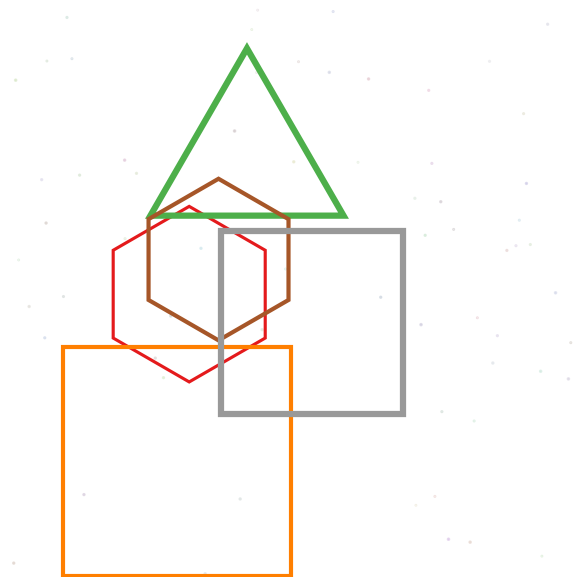[{"shape": "hexagon", "thickness": 1.5, "radius": 0.76, "center": [0.328, 0.49]}, {"shape": "triangle", "thickness": 3, "radius": 0.97, "center": [0.428, 0.722]}, {"shape": "square", "thickness": 2, "radius": 0.99, "center": [0.307, 0.2]}, {"shape": "hexagon", "thickness": 2, "radius": 0.7, "center": [0.378, 0.55]}, {"shape": "square", "thickness": 3, "radius": 0.79, "center": [0.54, 0.441]}]